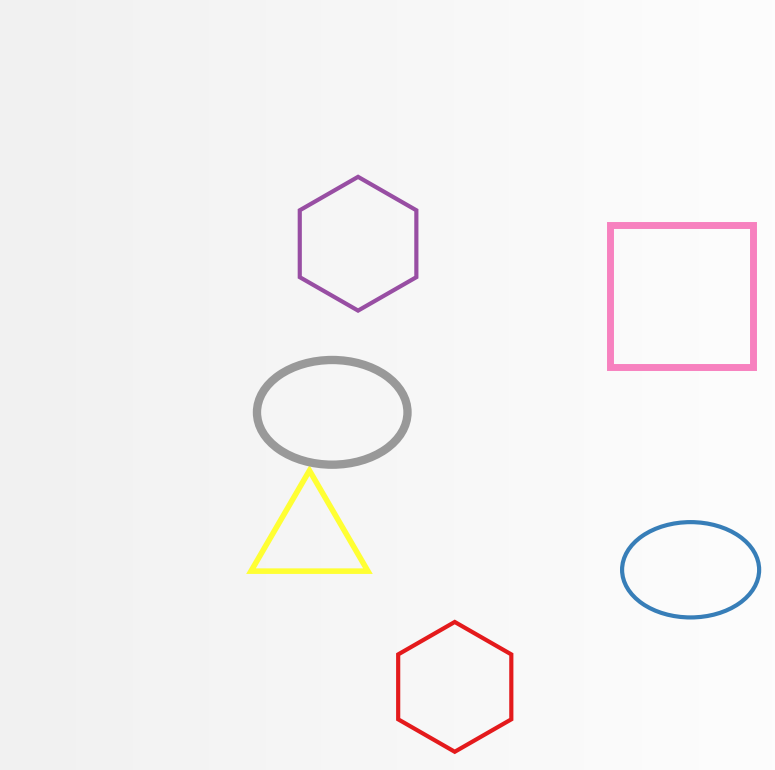[{"shape": "hexagon", "thickness": 1.5, "radius": 0.42, "center": [0.587, 0.108]}, {"shape": "oval", "thickness": 1.5, "radius": 0.44, "center": [0.891, 0.26]}, {"shape": "hexagon", "thickness": 1.5, "radius": 0.43, "center": [0.462, 0.683]}, {"shape": "triangle", "thickness": 2, "radius": 0.44, "center": [0.399, 0.302]}, {"shape": "square", "thickness": 2.5, "radius": 0.46, "center": [0.88, 0.616]}, {"shape": "oval", "thickness": 3, "radius": 0.49, "center": [0.429, 0.465]}]